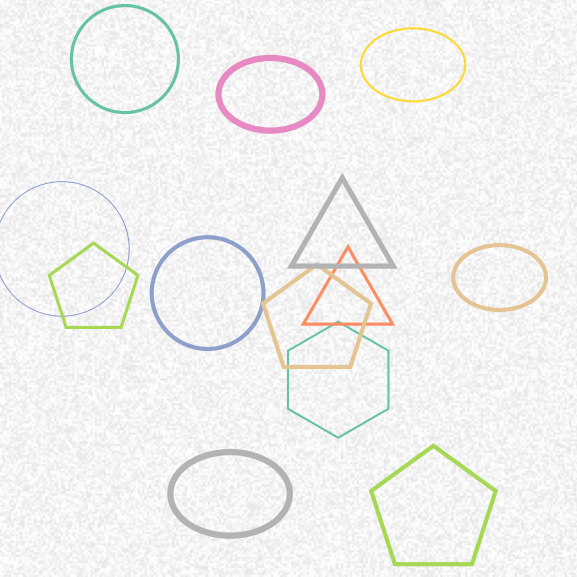[{"shape": "circle", "thickness": 1.5, "radius": 0.46, "center": [0.216, 0.897]}, {"shape": "hexagon", "thickness": 1, "radius": 0.5, "center": [0.586, 0.342]}, {"shape": "triangle", "thickness": 1.5, "radius": 0.45, "center": [0.603, 0.483]}, {"shape": "circle", "thickness": 2, "radius": 0.48, "center": [0.36, 0.492]}, {"shape": "circle", "thickness": 0.5, "radius": 0.58, "center": [0.107, 0.568]}, {"shape": "oval", "thickness": 3, "radius": 0.45, "center": [0.468, 0.836]}, {"shape": "pentagon", "thickness": 1.5, "radius": 0.4, "center": [0.162, 0.497]}, {"shape": "pentagon", "thickness": 2, "radius": 0.57, "center": [0.751, 0.114]}, {"shape": "oval", "thickness": 1, "radius": 0.45, "center": [0.715, 0.887]}, {"shape": "oval", "thickness": 2, "radius": 0.4, "center": [0.865, 0.519]}, {"shape": "pentagon", "thickness": 2, "radius": 0.49, "center": [0.549, 0.443]}, {"shape": "triangle", "thickness": 2.5, "radius": 0.51, "center": [0.593, 0.589]}, {"shape": "oval", "thickness": 3, "radius": 0.52, "center": [0.398, 0.144]}]